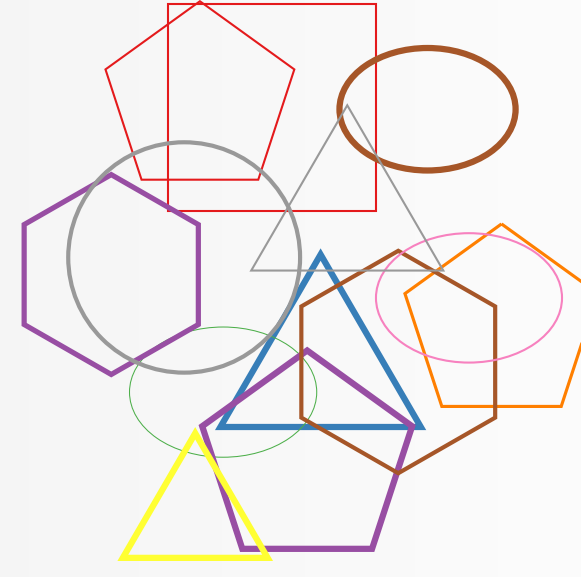[{"shape": "pentagon", "thickness": 1, "radius": 0.85, "center": [0.344, 0.826]}, {"shape": "square", "thickness": 1, "radius": 0.89, "center": [0.467, 0.813]}, {"shape": "triangle", "thickness": 3, "radius": 1.0, "center": [0.552, 0.359]}, {"shape": "oval", "thickness": 0.5, "radius": 0.81, "center": [0.384, 0.32]}, {"shape": "hexagon", "thickness": 2.5, "radius": 0.87, "center": [0.191, 0.524]}, {"shape": "pentagon", "thickness": 3, "radius": 0.95, "center": [0.528, 0.202]}, {"shape": "pentagon", "thickness": 1.5, "radius": 0.87, "center": [0.863, 0.437]}, {"shape": "triangle", "thickness": 3, "radius": 0.72, "center": [0.336, 0.105]}, {"shape": "oval", "thickness": 3, "radius": 0.76, "center": [0.736, 0.81]}, {"shape": "hexagon", "thickness": 2, "radius": 0.96, "center": [0.685, 0.372]}, {"shape": "oval", "thickness": 1, "radius": 0.8, "center": [0.807, 0.483]}, {"shape": "triangle", "thickness": 1, "radius": 0.95, "center": [0.597, 0.626]}, {"shape": "circle", "thickness": 2, "radius": 1.0, "center": [0.317, 0.553]}]